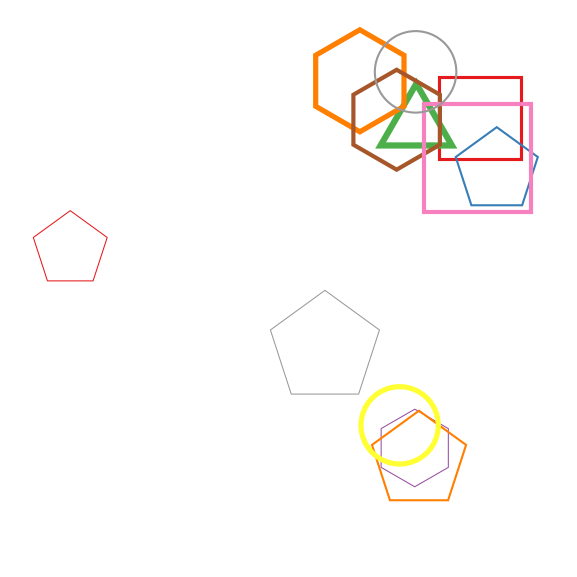[{"shape": "square", "thickness": 1.5, "radius": 0.36, "center": [0.831, 0.795]}, {"shape": "pentagon", "thickness": 0.5, "radius": 0.34, "center": [0.122, 0.567]}, {"shape": "pentagon", "thickness": 1, "radius": 0.37, "center": [0.86, 0.704]}, {"shape": "triangle", "thickness": 3, "radius": 0.36, "center": [0.721, 0.783]}, {"shape": "hexagon", "thickness": 0.5, "radius": 0.34, "center": [0.718, 0.223]}, {"shape": "pentagon", "thickness": 1, "radius": 0.43, "center": [0.726, 0.202]}, {"shape": "hexagon", "thickness": 2.5, "radius": 0.44, "center": [0.623, 0.859]}, {"shape": "circle", "thickness": 2.5, "radius": 0.33, "center": [0.692, 0.263]}, {"shape": "hexagon", "thickness": 2, "radius": 0.43, "center": [0.687, 0.792]}, {"shape": "square", "thickness": 2, "radius": 0.47, "center": [0.827, 0.725]}, {"shape": "circle", "thickness": 1, "radius": 0.35, "center": [0.72, 0.875]}, {"shape": "pentagon", "thickness": 0.5, "radius": 0.5, "center": [0.563, 0.397]}]